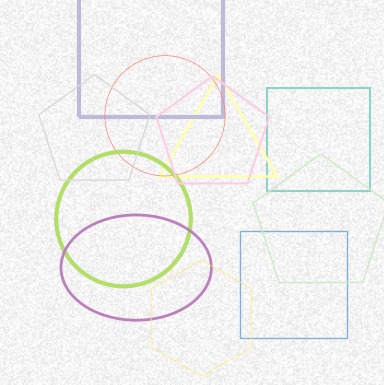[{"shape": "square", "thickness": 1.5, "radius": 0.67, "center": [0.828, 0.638]}, {"shape": "triangle", "thickness": 2, "radius": 0.88, "center": [0.567, 0.63]}, {"shape": "square", "thickness": 3, "radius": 0.93, "center": [0.392, 0.884]}, {"shape": "circle", "thickness": 0.5, "radius": 0.78, "center": [0.429, 0.699]}, {"shape": "square", "thickness": 1, "radius": 0.69, "center": [0.763, 0.262]}, {"shape": "circle", "thickness": 3, "radius": 0.87, "center": [0.321, 0.431]}, {"shape": "pentagon", "thickness": 1.5, "radius": 0.77, "center": [0.552, 0.648]}, {"shape": "pentagon", "thickness": 1, "radius": 0.76, "center": [0.245, 0.655]}, {"shape": "oval", "thickness": 2, "radius": 0.98, "center": [0.354, 0.305]}, {"shape": "pentagon", "thickness": 1, "radius": 0.92, "center": [0.833, 0.416]}, {"shape": "hexagon", "thickness": 0.5, "radius": 0.75, "center": [0.523, 0.174]}]